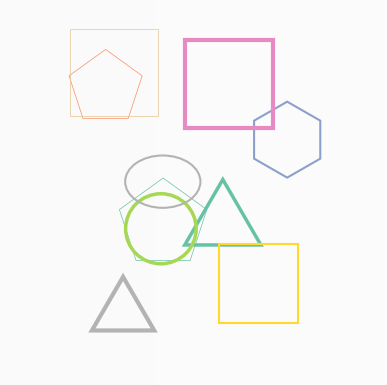[{"shape": "pentagon", "thickness": 0.5, "radius": 0.59, "center": [0.421, 0.419]}, {"shape": "triangle", "thickness": 2.5, "radius": 0.57, "center": [0.575, 0.42]}, {"shape": "pentagon", "thickness": 0.5, "radius": 0.5, "center": [0.273, 0.772]}, {"shape": "hexagon", "thickness": 1.5, "radius": 0.49, "center": [0.741, 0.637]}, {"shape": "square", "thickness": 3, "radius": 0.57, "center": [0.591, 0.782]}, {"shape": "circle", "thickness": 2.5, "radius": 0.46, "center": [0.415, 0.406]}, {"shape": "square", "thickness": 1.5, "radius": 0.51, "center": [0.666, 0.264]}, {"shape": "square", "thickness": 0.5, "radius": 0.56, "center": [0.294, 0.812]}, {"shape": "oval", "thickness": 1.5, "radius": 0.49, "center": [0.42, 0.528]}, {"shape": "triangle", "thickness": 3, "radius": 0.46, "center": [0.318, 0.188]}]